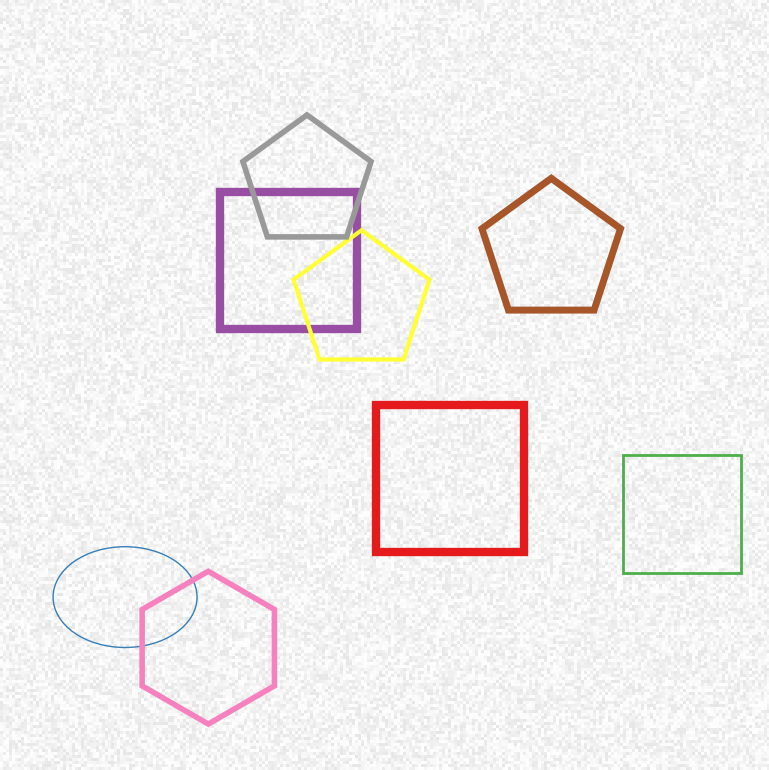[{"shape": "square", "thickness": 3, "radius": 0.48, "center": [0.584, 0.379]}, {"shape": "oval", "thickness": 0.5, "radius": 0.47, "center": [0.162, 0.225]}, {"shape": "square", "thickness": 1, "radius": 0.38, "center": [0.885, 0.333]}, {"shape": "square", "thickness": 3, "radius": 0.44, "center": [0.374, 0.661]}, {"shape": "pentagon", "thickness": 1.5, "radius": 0.46, "center": [0.47, 0.608]}, {"shape": "pentagon", "thickness": 2.5, "radius": 0.47, "center": [0.716, 0.674]}, {"shape": "hexagon", "thickness": 2, "radius": 0.5, "center": [0.27, 0.159]}, {"shape": "pentagon", "thickness": 2, "radius": 0.44, "center": [0.399, 0.763]}]